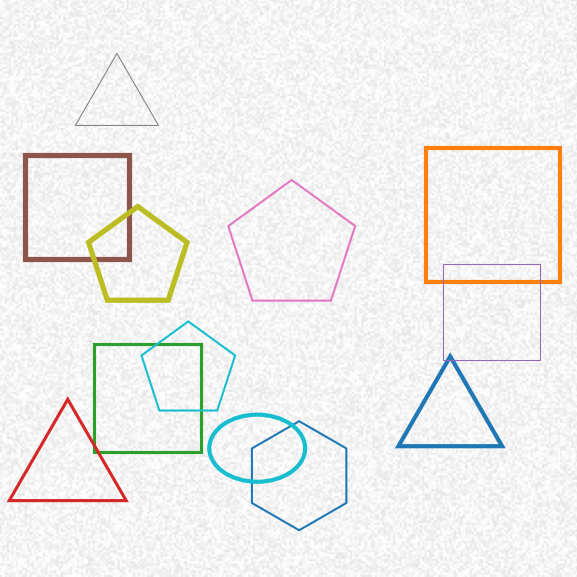[{"shape": "hexagon", "thickness": 1, "radius": 0.47, "center": [0.518, 0.175]}, {"shape": "triangle", "thickness": 2, "radius": 0.52, "center": [0.78, 0.278]}, {"shape": "square", "thickness": 2, "radius": 0.58, "center": [0.854, 0.626]}, {"shape": "square", "thickness": 1.5, "radius": 0.47, "center": [0.256, 0.31]}, {"shape": "triangle", "thickness": 1.5, "radius": 0.58, "center": [0.117, 0.191]}, {"shape": "square", "thickness": 0.5, "radius": 0.42, "center": [0.851, 0.459]}, {"shape": "square", "thickness": 2.5, "radius": 0.45, "center": [0.133, 0.641]}, {"shape": "pentagon", "thickness": 1, "radius": 0.58, "center": [0.505, 0.572]}, {"shape": "triangle", "thickness": 0.5, "radius": 0.42, "center": [0.202, 0.823]}, {"shape": "pentagon", "thickness": 2.5, "radius": 0.45, "center": [0.239, 0.552]}, {"shape": "pentagon", "thickness": 1, "radius": 0.43, "center": [0.326, 0.357]}, {"shape": "oval", "thickness": 2, "radius": 0.41, "center": [0.445, 0.223]}]